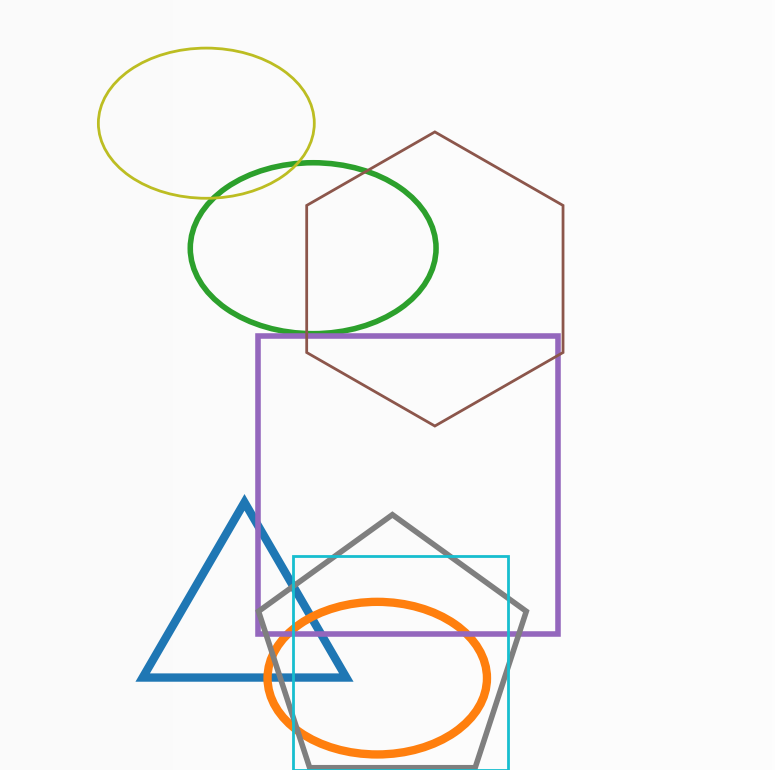[{"shape": "triangle", "thickness": 3, "radius": 0.76, "center": [0.315, 0.196]}, {"shape": "oval", "thickness": 3, "radius": 0.71, "center": [0.487, 0.119]}, {"shape": "oval", "thickness": 2, "radius": 0.79, "center": [0.404, 0.678]}, {"shape": "square", "thickness": 2, "radius": 0.97, "center": [0.526, 0.37]}, {"shape": "hexagon", "thickness": 1, "radius": 0.95, "center": [0.561, 0.638]}, {"shape": "pentagon", "thickness": 2, "radius": 0.91, "center": [0.506, 0.15]}, {"shape": "oval", "thickness": 1, "radius": 0.7, "center": [0.266, 0.84]}, {"shape": "square", "thickness": 1, "radius": 0.69, "center": [0.517, 0.139]}]